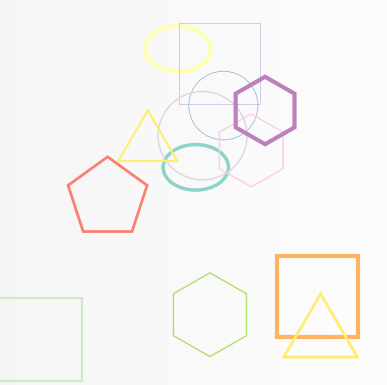[{"shape": "oval", "thickness": 2.5, "radius": 0.42, "center": [0.505, 0.565]}, {"shape": "oval", "thickness": 3, "radius": 0.42, "center": [0.459, 0.873]}, {"shape": "square", "thickness": 0.5, "radius": 0.52, "center": [0.565, 0.835]}, {"shape": "pentagon", "thickness": 2, "radius": 0.54, "center": [0.278, 0.485]}, {"shape": "circle", "thickness": 0.5, "radius": 0.45, "center": [0.576, 0.726]}, {"shape": "square", "thickness": 3, "radius": 0.52, "center": [0.82, 0.23]}, {"shape": "hexagon", "thickness": 1, "radius": 0.54, "center": [0.542, 0.183]}, {"shape": "hexagon", "thickness": 1, "radius": 0.47, "center": [0.648, 0.609]}, {"shape": "circle", "thickness": 1, "radius": 0.57, "center": [0.523, 0.648]}, {"shape": "hexagon", "thickness": 3, "radius": 0.44, "center": [0.684, 0.713]}, {"shape": "square", "thickness": 1.5, "radius": 0.54, "center": [0.103, 0.119]}, {"shape": "triangle", "thickness": 1.5, "radius": 0.44, "center": [0.381, 0.626]}, {"shape": "triangle", "thickness": 2, "radius": 0.55, "center": [0.827, 0.127]}]